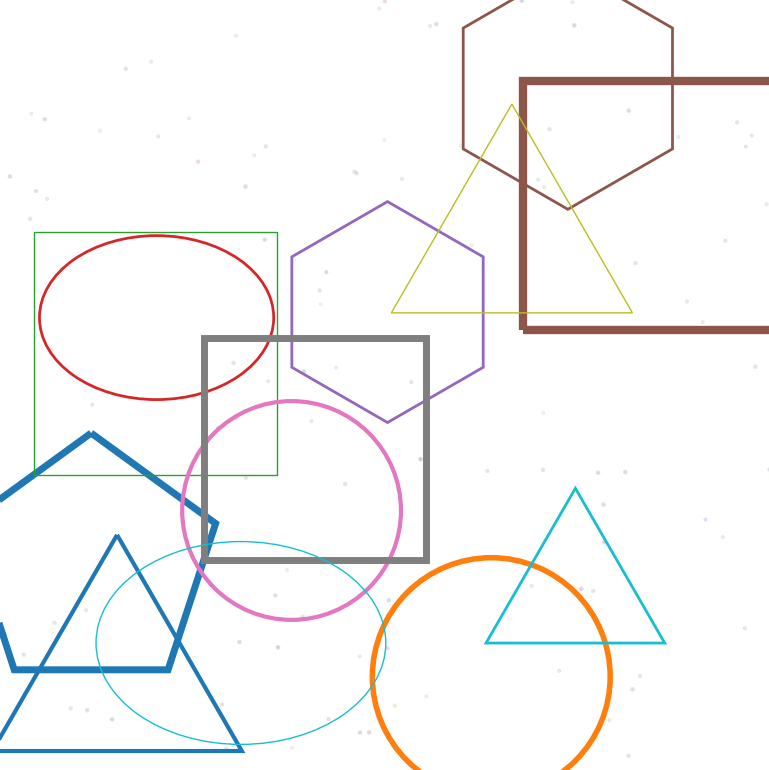[{"shape": "triangle", "thickness": 1.5, "radius": 0.94, "center": [0.152, 0.118]}, {"shape": "pentagon", "thickness": 2.5, "radius": 0.85, "center": [0.118, 0.268]}, {"shape": "circle", "thickness": 2, "radius": 0.77, "center": [0.638, 0.121]}, {"shape": "square", "thickness": 0.5, "radius": 0.79, "center": [0.202, 0.541]}, {"shape": "oval", "thickness": 1, "radius": 0.76, "center": [0.203, 0.588]}, {"shape": "hexagon", "thickness": 1, "radius": 0.72, "center": [0.503, 0.595]}, {"shape": "hexagon", "thickness": 1, "radius": 0.78, "center": [0.737, 0.885]}, {"shape": "square", "thickness": 3, "radius": 0.81, "center": [0.841, 0.733]}, {"shape": "circle", "thickness": 1.5, "radius": 0.71, "center": [0.379, 0.337]}, {"shape": "square", "thickness": 2.5, "radius": 0.72, "center": [0.409, 0.417]}, {"shape": "triangle", "thickness": 0.5, "radius": 0.9, "center": [0.665, 0.684]}, {"shape": "triangle", "thickness": 1, "radius": 0.67, "center": [0.747, 0.232]}, {"shape": "oval", "thickness": 0.5, "radius": 0.94, "center": [0.313, 0.165]}]